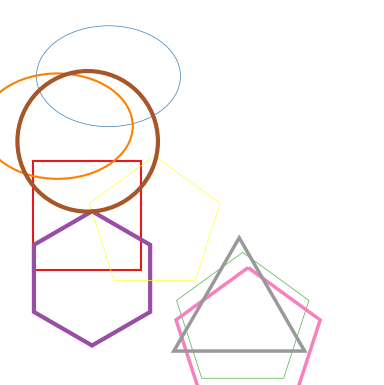[{"shape": "square", "thickness": 1.5, "radius": 0.71, "center": [0.226, 0.44]}, {"shape": "oval", "thickness": 0.5, "radius": 0.94, "center": [0.282, 0.802]}, {"shape": "pentagon", "thickness": 0.5, "radius": 0.9, "center": [0.63, 0.164]}, {"shape": "hexagon", "thickness": 3, "radius": 0.87, "center": [0.239, 0.277]}, {"shape": "oval", "thickness": 1.5, "radius": 0.98, "center": [0.149, 0.672]}, {"shape": "pentagon", "thickness": 0.5, "radius": 0.89, "center": [0.402, 0.416]}, {"shape": "circle", "thickness": 3, "radius": 0.91, "center": [0.228, 0.633]}, {"shape": "pentagon", "thickness": 2.5, "radius": 0.98, "center": [0.644, 0.108]}, {"shape": "triangle", "thickness": 2.5, "radius": 0.98, "center": [0.621, 0.186]}]